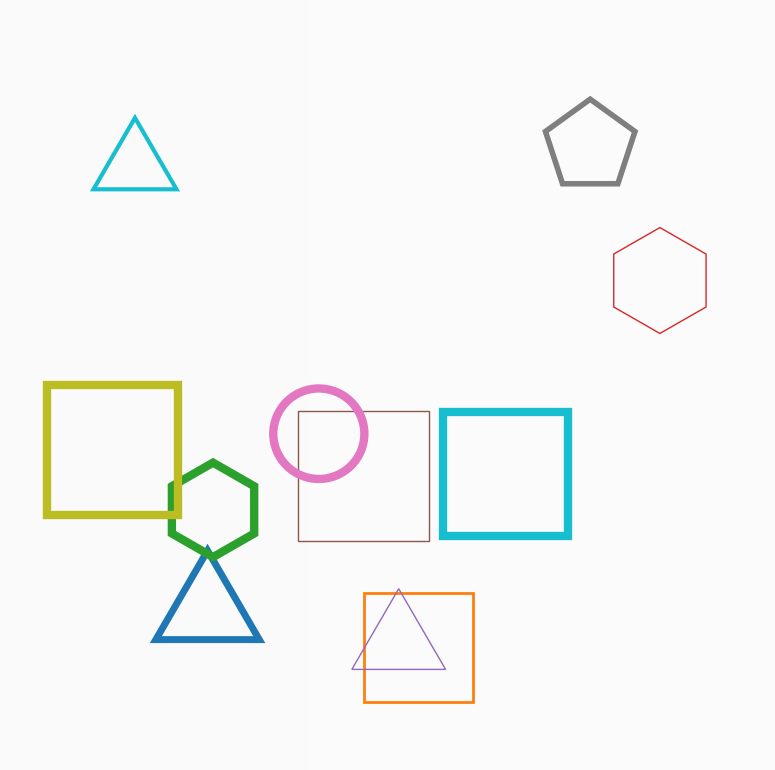[{"shape": "triangle", "thickness": 2.5, "radius": 0.39, "center": [0.268, 0.208]}, {"shape": "square", "thickness": 1, "radius": 0.35, "center": [0.54, 0.159]}, {"shape": "hexagon", "thickness": 3, "radius": 0.31, "center": [0.275, 0.338]}, {"shape": "hexagon", "thickness": 0.5, "radius": 0.34, "center": [0.851, 0.636]}, {"shape": "triangle", "thickness": 0.5, "radius": 0.35, "center": [0.514, 0.166]}, {"shape": "square", "thickness": 0.5, "radius": 0.42, "center": [0.469, 0.382]}, {"shape": "circle", "thickness": 3, "radius": 0.29, "center": [0.411, 0.437]}, {"shape": "pentagon", "thickness": 2, "radius": 0.3, "center": [0.762, 0.81]}, {"shape": "square", "thickness": 3, "radius": 0.42, "center": [0.146, 0.415]}, {"shape": "triangle", "thickness": 1.5, "radius": 0.31, "center": [0.174, 0.785]}, {"shape": "square", "thickness": 3, "radius": 0.4, "center": [0.652, 0.385]}]